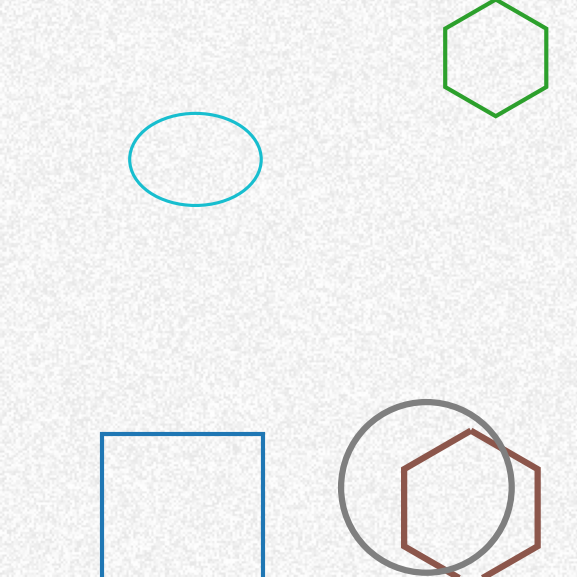[{"shape": "square", "thickness": 2, "radius": 0.7, "center": [0.316, 0.109]}, {"shape": "hexagon", "thickness": 2, "radius": 0.51, "center": [0.858, 0.899]}, {"shape": "hexagon", "thickness": 3, "radius": 0.67, "center": [0.815, 0.12]}, {"shape": "circle", "thickness": 3, "radius": 0.74, "center": [0.738, 0.155]}, {"shape": "oval", "thickness": 1.5, "radius": 0.57, "center": [0.338, 0.723]}]